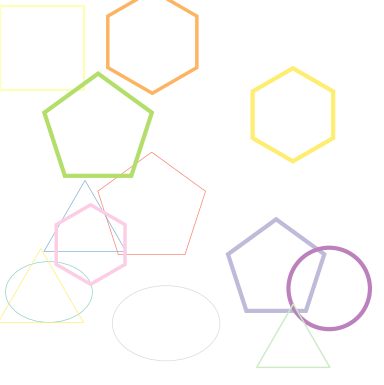[{"shape": "oval", "thickness": 0.5, "radius": 0.56, "center": [0.127, 0.242]}, {"shape": "square", "thickness": 1.5, "radius": 0.54, "center": [0.11, 0.875]}, {"shape": "pentagon", "thickness": 3, "radius": 0.66, "center": [0.717, 0.299]}, {"shape": "pentagon", "thickness": 0.5, "radius": 0.74, "center": [0.394, 0.458]}, {"shape": "triangle", "thickness": 0.5, "radius": 0.62, "center": [0.221, 0.408]}, {"shape": "hexagon", "thickness": 2.5, "radius": 0.67, "center": [0.396, 0.891]}, {"shape": "pentagon", "thickness": 3, "radius": 0.73, "center": [0.255, 0.662]}, {"shape": "hexagon", "thickness": 2.5, "radius": 0.52, "center": [0.235, 0.365]}, {"shape": "oval", "thickness": 0.5, "radius": 0.7, "center": [0.432, 0.16]}, {"shape": "circle", "thickness": 3, "radius": 0.53, "center": [0.855, 0.251]}, {"shape": "triangle", "thickness": 1, "radius": 0.55, "center": [0.762, 0.101]}, {"shape": "triangle", "thickness": 0.5, "radius": 0.64, "center": [0.106, 0.226]}, {"shape": "hexagon", "thickness": 3, "radius": 0.6, "center": [0.761, 0.702]}]